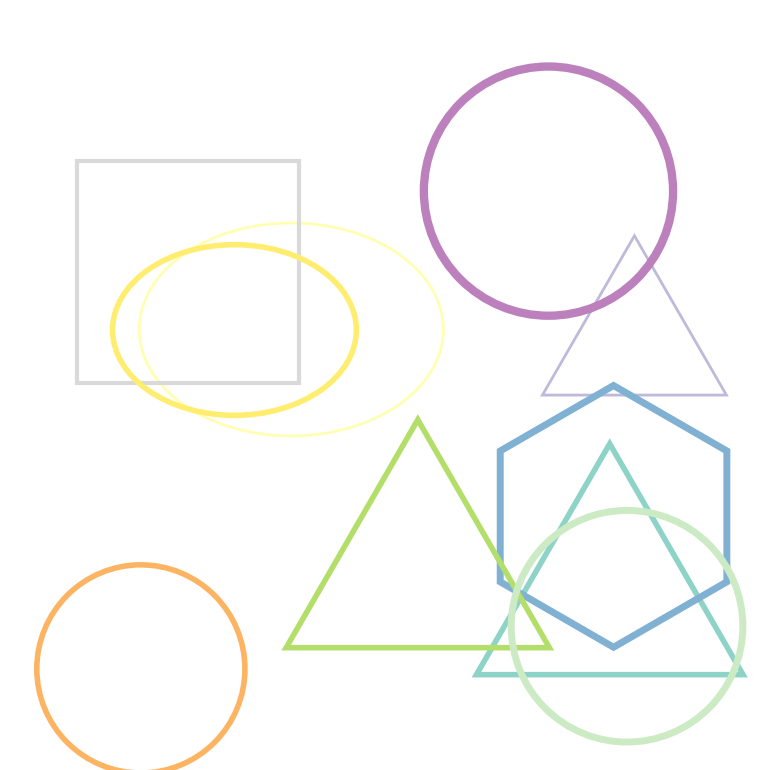[{"shape": "triangle", "thickness": 2, "radius": 1.0, "center": [0.792, 0.224]}, {"shape": "oval", "thickness": 1, "radius": 0.99, "center": [0.378, 0.572]}, {"shape": "triangle", "thickness": 1, "radius": 0.69, "center": [0.824, 0.556]}, {"shape": "hexagon", "thickness": 2.5, "radius": 0.85, "center": [0.797, 0.329]}, {"shape": "circle", "thickness": 2, "radius": 0.68, "center": [0.183, 0.131]}, {"shape": "triangle", "thickness": 2, "radius": 0.99, "center": [0.543, 0.258]}, {"shape": "square", "thickness": 1.5, "radius": 0.72, "center": [0.244, 0.647]}, {"shape": "circle", "thickness": 3, "radius": 0.81, "center": [0.712, 0.752]}, {"shape": "circle", "thickness": 2.5, "radius": 0.75, "center": [0.814, 0.187]}, {"shape": "oval", "thickness": 2, "radius": 0.79, "center": [0.304, 0.571]}]